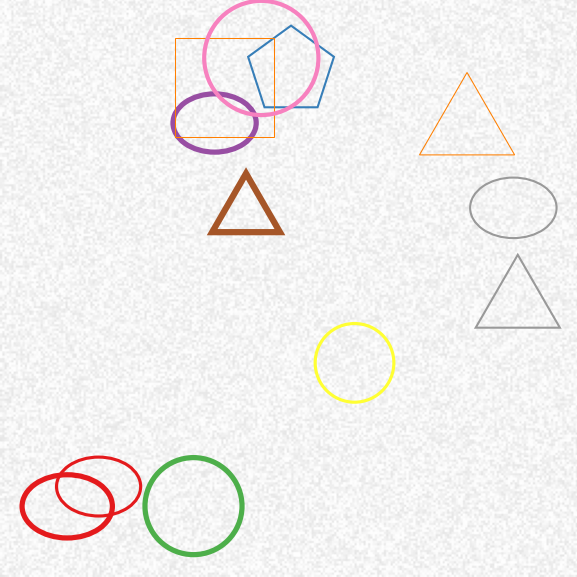[{"shape": "oval", "thickness": 2.5, "radius": 0.39, "center": [0.116, 0.122]}, {"shape": "oval", "thickness": 1.5, "radius": 0.36, "center": [0.171, 0.157]}, {"shape": "pentagon", "thickness": 1, "radius": 0.39, "center": [0.504, 0.877]}, {"shape": "circle", "thickness": 2.5, "radius": 0.42, "center": [0.335, 0.123]}, {"shape": "oval", "thickness": 2.5, "radius": 0.36, "center": [0.372, 0.786]}, {"shape": "triangle", "thickness": 0.5, "radius": 0.48, "center": [0.809, 0.778]}, {"shape": "square", "thickness": 0.5, "radius": 0.43, "center": [0.389, 0.848]}, {"shape": "circle", "thickness": 1.5, "radius": 0.34, "center": [0.614, 0.371]}, {"shape": "triangle", "thickness": 3, "radius": 0.34, "center": [0.426, 0.631]}, {"shape": "circle", "thickness": 2, "radius": 0.49, "center": [0.452, 0.899]}, {"shape": "oval", "thickness": 1, "radius": 0.37, "center": [0.889, 0.639]}, {"shape": "triangle", "thickness": 1, "radius": 0.42, "center": [0.897, 0.474]}]